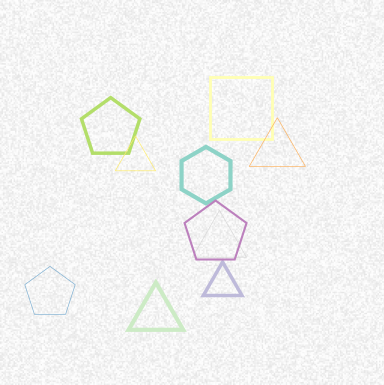[{"shape": "hexagon", "thickness": 3, "radius": 0.37, "center": [0.535, 0.545]}, {"shape": "square", "thickness": 2, "radius": 0.4, "center": [0.627, 0.72]}, {"shape": "triangle", "thickness": 2.5, "radius": 0.29, "center": [0.578, 0.261]}, {"shape": "pentagon", "thickness": 0.5, "radius": 0.34, "center": [0.13, 0.239]}, {"shape": "triangle", "thickness": 0.5, "radius": 0.42, "center": [0.72, 0.61]}, {"shape": "pentagon", "thickness": 2.5, "radius": 0.4, "center": [0.287, 0.667]}, {"shape": "triangle", "thickness": 0.5, "radius": 0.41, "center": [0.57, 0.372]}, {"shape": "pentagon", "thickness": 1.5, "radius": 0.42, "center": [0.56, 0.395]}, {"shape": "triangle", "thickness": 3, "radius": 0.41, "center": [0.405, 0.184]}, {"shape": "triangle", "thickness": 0.5, "radius": 0.3, "center": [0.352, 0.587]}]